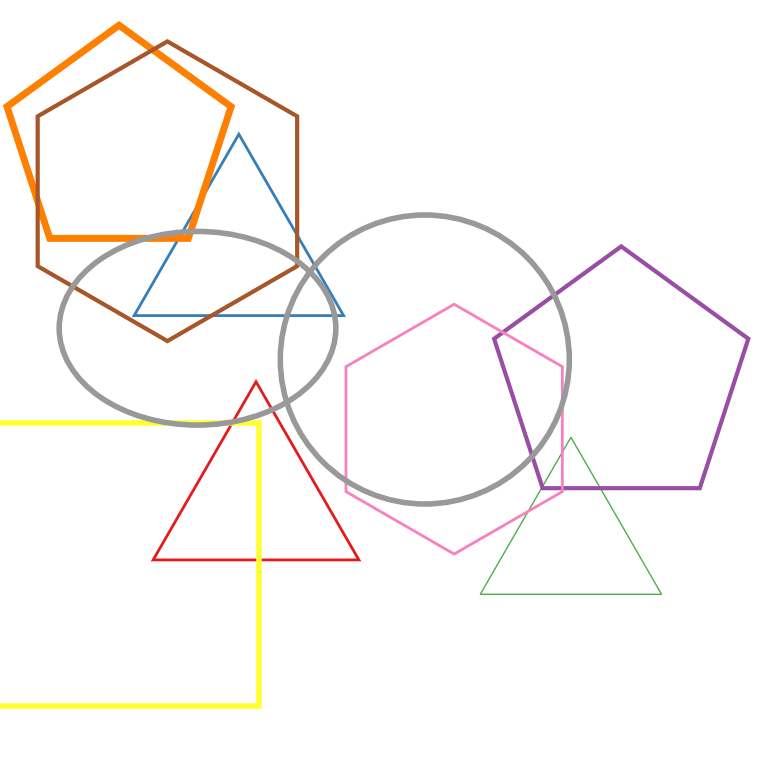[{"shape": "triangle", "thickness": 1, "radius": 0.77, "center": [0.332, 0.35]}, {"shape": "triangle", "thickness": 1, "radius": 0.79, "center": [0.31, 0.669]}, {"shape": "triangle", "thickness": 0.5, "radius": 0.68, "center": [0.741, 0.296]}, {"shape": "pentagon", "thickness": 1.5, "radius": 0.87, "center": [0.807, 0.506]}, {"shape": "pentagon", "thickness": 2.5, "radius": 0.77, "center": [0.155, 0.814]}, {"shape": "square", "thickness": 2, "radius": 0.92, "center": [0.153, 0.267]}, {"shape": "hexagon", "thickness": 1.5, "radius": 0.97, "center": [0.217, 0.752]}, {"shape": "hexagon", "thickness": 1, "radius": 0.81, "center": [0.59, 0.443]}, {"shape": "circle", "thickness": 2, "radius": 0.94, "center": [0.552, 0.533]}, {"shape": "oval", "thickness": 2, "radius": 0.9, "center": [0.257, 0.574]}]